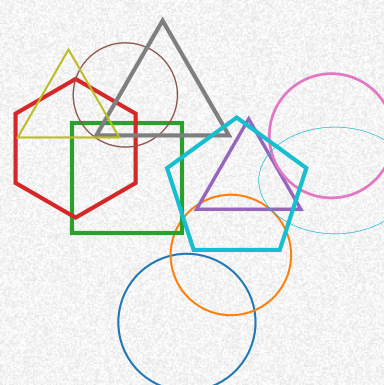[{"shape": "circle", "thickness": 1.5, "radius": 0.89, "center": [0.485, 0.163]}, {"shape": "circle", "thickness": 1.5, "radius": 0.78, "center": [0.6, 0.338]}, {"shape": "square", "thickness": 3, "radius": 0.72, "center": [0.33, 0.537]}, {"shape": "hexagon", "thickness": 3, "radius": 0.9, "center": [0.196, 0.615]}, {"shape": "triangle", "thickness": 2.5, "radius": 0.78, "center": [0.646, 0.535]}, {"shape": "circle", "thickness": 1, "radius": 0.68, "center": [0.326, 0.753]}, {"shape": "circle", "thickness": 2, "radius": 0.81, "center": [0.861, 0.647]}, {"shape": "triangle", "thickness": 3, "radius": 0.99, "center": [0.422, 0.748]}, {"shape": "triangle", "thickness": 1.5, "radius": 0.76, "center": [0.178, 0.719]}, {"shape": "pentagon", "thickness": 3, "radius": 0.95, "center": [0.615, 0.505]}, {"shape": "oval", "thickness": 0.5, "radius": 0.99, "center": [0.87, 0.531]}]